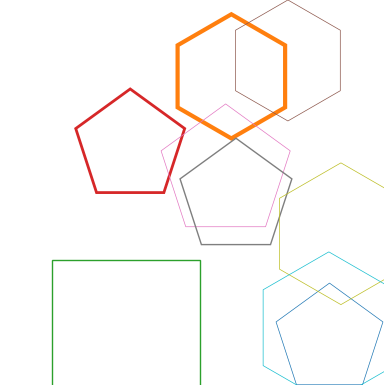[{"shape": "pentagon", "thickness": 0.5, "radius": 0.73, "center": [0.856, 0.119]}, {"shape": "hexagon", "thickness": 3, "radius": 0.81, "center": [0.601, 0.802]}, {"shape": "square", "thickness": 1, "radius": 0.96, "center": [0.327, 0.133]}, {"shape": "pentagon", "thickness": 2, "radius": 0.74, "center": [0.338, 0.62]}, {"shape": "hexagon", "thickness": 0.5, "radius": 0.79, "center": [0.748, 0.843]}, {"shape": "pentagon", "thickness": 0.5, "radius": 0.88, "center": [0.586, 0.554]}, {"shape": "pentagon", "thickness": 1, "radius": 0.76, "center": [0.613, 0.488]}, {"shape": "hexagon", "thickness": 0.5, "radius": 0.92, "center": [0.885, 0.393]}, {"shape": "hexagon", "thickness": 0.5, "radius": 0.98, "center": [0.854, 0.149]}]